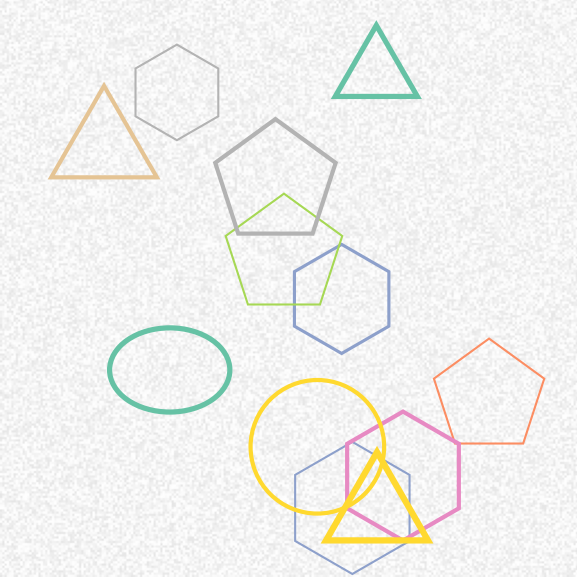[{"shape": "oval", "thickness": 2.5, "radius": 0.52, "center": [0.294, 0.359]}, {"shape": "triangle", "thickness": 2.5, "radius": 0.41, "center": [0.652, 0.873]}, {"shape": "pentagon", "thickness": 1, "radius": 0.5, "center": [0.847, 0.312]}, {"shape": "hexagon", "thickness": 1, "radius": 0.57, "center": [0.61, 0.12]}, {"shape": "hexagon", "thickness": 1.5, "radius": 0.47, "center": [0.592, 0.482]}, {"shape": "hexagon", "thickness": 2, "radius": 0.56, "center": [0.698, 0.175]}, {"shape": "pentagon", "thickness": 1, "radius": 0.53, "center": [0.492, 0.558]}, {"shape": "triangle", "thickness": 3, "radius": 0.51, "center": [0.653, 0.114]}, {"shape": "circle", "thickness": 2, "radius": 0.58, "center": [0.55, 0.225]}, {"shape": "triangle", "thickness": 2, "radius": 0.53, "center": [0.18, 0.745]}, {"shape": "pentagon", "thickness": 2, "radius": 0.55, "center": [0.477, 0.683]}, {"shape": "hexagon", "thickness": 1, "radius": 0.41, "center": [0.306, 0.839]}]